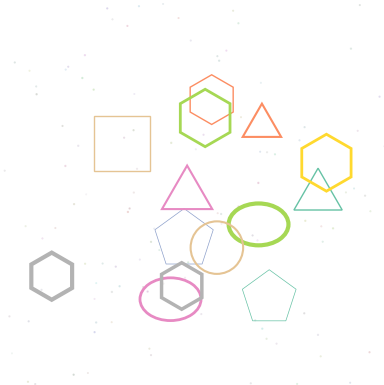[{"shape": "triangle", "thickness": 1, "radius": 0.36, "center": [0.826, 0.491]}, {"shape": "pentagon", "thickness": 0.5, "radius": 0.37, "center": [0.699, 0.226]}, {"shape": "hexagon", "thickness": 1, "radius": 0.32, "center": [0.55, 0.741]}, {"shape": "triangle", "thickness": 1.5, "radius": 0.29, "center": [0.68, 0.673]}, {"shape": "pentagon", "thickness": 0.5, "radius": 0.4, "center": [0.478, 0.379]}, {"shape": "oval", "thickness": 2, "radius": 0.4, "center": [0.443, 0.223]}, {"shape": "triangle", "thickness": 1.5, "radius": 0.38, "center": [0.486, 0.495]}, {"shape": "hexagon", "thickness": 2, "radius": 0.37, "center": [0.533, 0.694]}, {"shape": "oval", "thickness": 3, "radius": 0.39, "center": [0.672, 0.417]}, {"shape": "hexagon", "thickness": 2, "radius": 0.37, "center": [0.848, 0.577]}, {"shape": "square", "thickness": 1, "radius": 0.36, "center": [0.318, 0.627]}, {"shape": "circle", "thickness": 1.5, "radius": 0.34, "center": [0.563, 0.357]}, {"shape": "hexagon", "thickness": 3, "radius": 0.31, "center": [0.134, 0.283]}, {"shape": "hexagon", "thickness": 2.5, "radius": 0.3, "center": [0.472, 0.257]}]